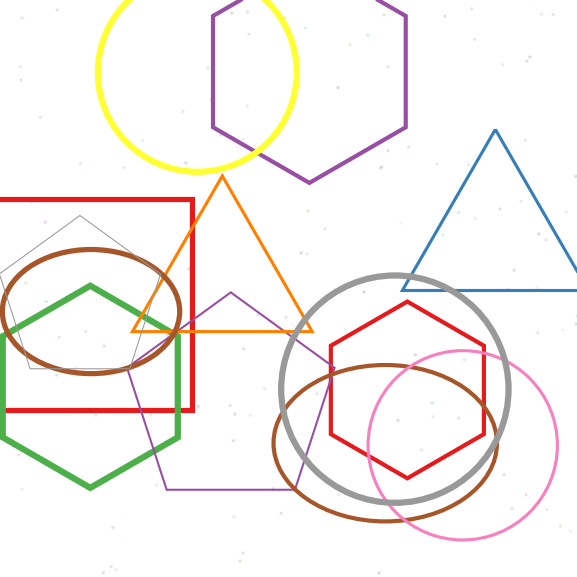[{"shape": "hexagon", "thickness": 2, "radius": 0.77, "center": [0.705, 0.324]}, {"shape": "square", "thickness": 2.5, "radius": 0.91, "center": [0.149, 0.471]}, {"shape": "triangle", "thickness": 1.5, "radius": 0.93, "center": [0.858, 0.589]}, {"shape": "hexagon", "thickness": 3, "radius": 0.88, "center": [0.156, 0.329]}, {"shape": "pentagon", "thickness": 1, "radius": 0.94, "center": [0.4, 0.304]}, {"shape": "hexagon", "thickness": 2, "radius": 0.96, "center": [0.536, 0.875]}, {"shape": "triangle", "thickness": 1.5, "radius": 0.9, "center": [0.385, 0.515]}, {"shape": "circle", "thickness": 3, "radius": 0.86, "center": [0.342, 0.874]}, {"shape": "oval", "thickness": 2, "radius": 0.97, "center": [0.667, 0.232]}, {"shape": "oval", "thickness": 2.5, "radius": 0.77, "center": [0.158, 0.46]}, {"shape": "circle", "thickness": 1.5, "radius": 0.82, "center": [0.801, 0.228]}, {"shape": "pentagon", "thickness": 0.5, "radius": 0.73, "center": [0.138, 0.479]}, {"shape": "circle", "thickness": 3, "radius": 0.98, "center": [0.684, 0.325]}]